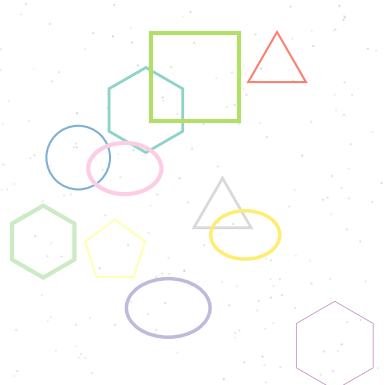[{"shape": "hexagon", "thickness": 2, "radius": 0.55, "center": [0.379, 0.714]}, {"shape": "pentagon", "thickness": 1.5, "radius": 0.41, "center": [0.299, 0.347]}, {"shape": "oval", "thickness": 2.5, "radius": 0.54, "center": [0.437, 0.2]}, {"shape": "triangle", "thickness": 1.5, "radius": 0.43, "center": [0.72, 0.83]}, {"shape": "circle", "thickness": 1.5, "radius": 0.41, "center": [0.203, 0.591]}, {"shape": "square", "thickness": 3, "radius": 0.57, "center": [0.508, 0.8]}, {"shape": "oval", "thickness": 3, "radius": 0.48, "center": [0.324, 0.562]}, {"shape": "triangle", "thickness": 2, "radius": 0.43, "center": [0.578, 0.451]}, {"shape": "hexagon", "thickness": 0.5, "radius": 0.58, "center": [0.869, 0.102]}, {"shape": "hexagon", "thickness": 3, "radius": 0.47, "center": [0.112, 0.372]}, {"shape": "oval", "thickness": 2.5, "radius": 0.45, "center": [0.637, 0.39]}]